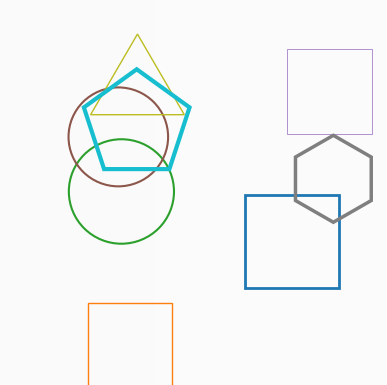[{"shape": "square", "thickness": 2, "radius": 0.61, "center": [0.753, 0.373]}, {"shape": "square", "thickness": 1, "radius": 0.54, "center": [0.335, 0.104]}, {"shape": "circle", "thickness": 1.5, "radius": 0.68, "center": [0.313, 0.503]}, {"shape": "square", "thickness": 0.5, "radius": 0.55, "center": [0.851, 0.763]}, {"shape": "circle", "thickness": 1.5, "radius": 0.64, "center": [0.305, 0.644]}, {"shape": "hexagon", "thickness": 2.5, "radius": 0.56, "center": [0.86, 0.536]}, {"shape": "triangle", "thickness": 1, "radius": 0.7, "center": [0.355, 0.772]}, {"shape": "pentagon", "thickness": 3, "radius": 0.72, "center": [0.353, 0.677]}]